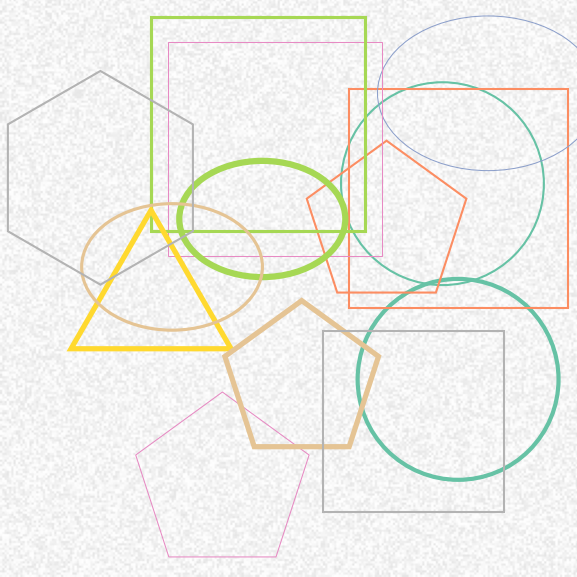[{"shape": "circle", "thickness": 2, "radius": 0.87, "center": [0.793, 0.342]}, {"shape": "circle", "thickness": 1, "radius": 0.88, "center": [0.766, 0.681]}, {"shape": "square", "thickness": 1, "radius": 0.95, "center": [0.794, 0.655]}, {"shape": "pentagon", "thickness": 1, "radius": 0.73, "center": [0.669, 0.61]}, {"shape": "oval", "thickness": 0.5, "radius": 0.96, "center": [0.845, 0.838]}, {"shape": "square", "thickness": 0.5, "radius": 0.93, "center": [0.476, 0.741]}, {"shape": "pentagon", "thickness": 0.5, "radius": 0.79, "center": [0.385, 0.162]}, {"shape": "oval", "thickness": 3, "radius": 0.72, "center": [0.454, 0.62]}, {"shape": "square", "thickness": 1.5, "radius": 0.93, "center": [0.446, 0.784]}, {"shape": "triangle", "thickness": 2.5, "radius": 0.8, "center": [0.262, 0.475]}, {"shape": "oval", "thickness": 1.5, "radius": 0.78, "center": [0.298, 0.537]}, {"shape": "pentagon", "thickness": 2.5, "radius": 0.7, "center": [0.522, 0.339]}, {"shape": "square", "thickness": 1, "radius": 0.78, "center": [0.716, 0.269]}, {"shape": "hexagon", "thickness": 1, "radius": 0.92, "center": [0.174, 0.691]}]